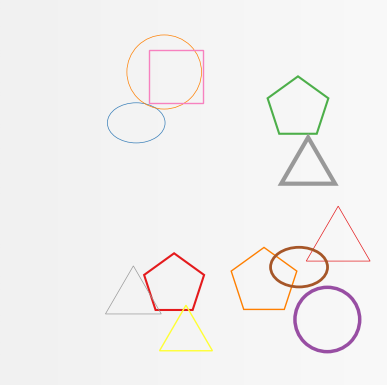[{"shape": "triangle", "thickness": 0.5, "radius": 0.48, "center": [0.873, 0.369]}, {"shape": "pentagon", "thickness": 1.5, "radius": 0.41, "center": [0.449, 0.261]}, {"shape": "oval", "thickness": 0.5, "radius": 0.37, "center": [0.352, 0.681]}, {"shape": "pentagon", "thickness": 1.5, "radius": 0.41, "center": [0.769, 0.719]}, {"shape": "circle", "thickness": 2.5, "radius": 0.42, "center": [0.845, 0.17]}, {"shape": "circle", "thickness": 0.5, "radius": 0.48, "center": [0.424, 0.813]}, {"shape": "pentagon", "thickness": 1, "radius": 0.44, "center": [0.681, 0.268]}, {"shape": "triangle", "thickness": 1, "radius": 0.39, "center": [0.48, 0.128]}, {"shape": "oval", "thickness": 2, "radius": 0.37, "center": [0.772, 0.306]}, {"shape": "square", "thickness": 1, "radius": 0.35, "center": [0.453, 0.801]}, {"shape": "triangle", "thickness": 3, "radius": 0.4, "center": [0.795, 0.563]}, {"shape": "triangle", "thickness": 0.5, "radius": 0.42, "center": [0.344, 0.226]}]